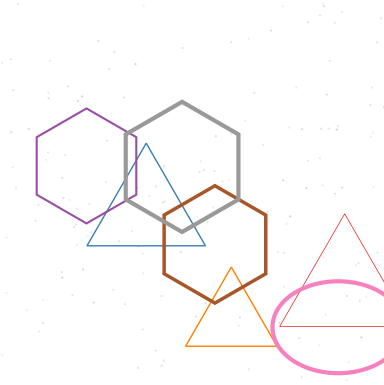[{"shape": "triangle", "thickness": 0.5, "radius": 0.98, "center": [0.895, 0.25]}, {"shape": "triangle", "thickness": 1, "radius": 0.89, "center": [0.38, 0.45]}, {"shape": "hexagon", "thickness": 1.5, "radius": 0.75, "center": [0.225, 0.569]}, {"shape": "triangle", "thickness": 1, "radius": 0.69, "center": [0.601, 0.169]}, {"shape": "hexagon", "thickness": 2.5, "radius": 0.76, "center": [0.558, 0.365]}, {"shape": "oval", "thickness": 3, "radius": 0.85, "center": [0.878, 0.15]}, {"shape": "hexagon", "thickness": 3, "radius": 0.85, "center": [0.473, 0.566]}]